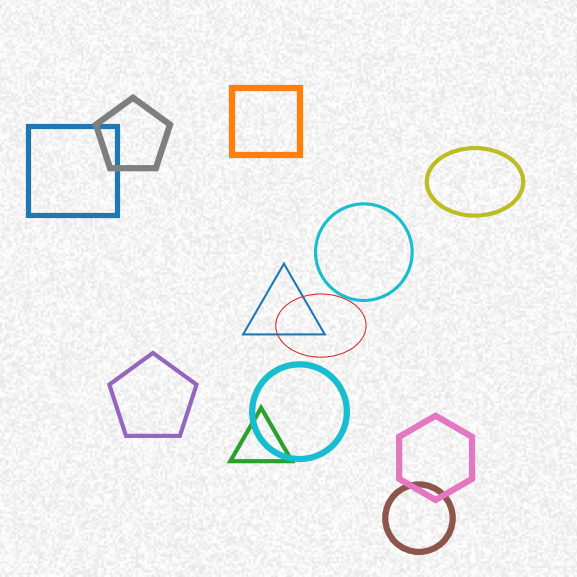[{"shape": "square", "thickness": 2.5, "radius": 0.38, "center": [0.126, 0.704]}, {"shape": "triangle", "thickness": 1, "radius": 0.41, "center": [0.492, 0.461]}, {"shape": "square", "thickness": 3, "radius": 0.29, "center": [0.46, 0.788]}, {"shape": "triangle", "thickness": 2, "radius": 0.31, "center": [0.452, 0.231]}, {"shape": "oval", "thickness": 0.5, "radius": 0.39, "center": [0.556, 0.435]}, {"shape": "pentagon", "thickness": 2, "radius": 0.4, "center": [0.265, 0.309]}, {"shape": "circle", "thickness": 3, "radius": 0.29, "center": [0.726, 0.102]}, {"shape": "hexagon", "thickness": 3, "radius": 0.36, "center": [0.754, 0.206]}, {"shape": "pentagon", "thickness": 3, "radius": 0.34, "center": [0.23, 0.762]}, {"shape": "oval", "thickness": 2, "radius": 0.42, "center": [0.823, 0.684]}, {"shape": "circle", "thickness": 1.5, "radius": 0.42, "center": [0.63, 0.562]}, {"shape": "circle", "thickness": 3, "radius": 0.41, "center": [0.519, 0.286]}]